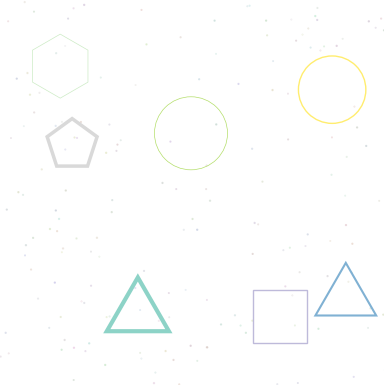[{"shape": "triangle", "thickness": 3, "radius": 0.47, "center": [0.358, 0.186]}, {"shape": "square", "thickness": 1, "radius": 0.35, "center": [0.727, 0.178]}, {"shape": "triangle", "thickness": 1.5, "radius": 0.46, "center": [0.898, 0.226]}, {"shape": "circle", "thickness": 0.5, "radius": 0.47, "center": [0.496, 0.654]}, {"shape": "pentagon", "thickness": 2.5, "radius": 0.34, "center": [0.187, 0.624]}, {"shape": "hexagon", "thickness": 0.5, "radius": 0.42, "center": [0.156, 0.828]}, {"shape": "circle", "thickness": 1, "radius": 0.44, "center": [0.863, 0.767]}]